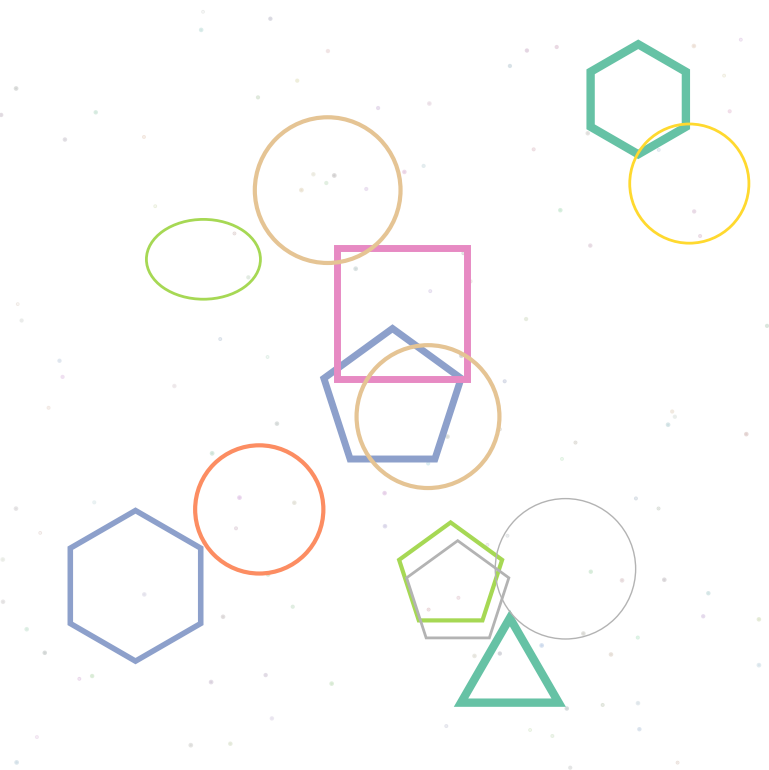[{"shape": "triangle", "thickness": 3, "radius": 0.37, "center": [0.662, 0.124]}, {"shape": "hexagon", "thickness": 3, "radius": 0.36, "center": [0.829, 0.871]}, {"shape": "circle", "thickness": 1.5, "radius": 0.42, "center": [0.337, 0.338]}, {"shape": "pentagon", "thickness": 2.5, "radius": 0.47, "center": [0.51, 0.48]}, {"shape": "hexagon", "thickness": 2, "radius": 0.49, "center": [0.176, 0.239]}, {"shape": "square", "thickness": 2.5, "radius": 0.42, "center": [0.522, 0.593]}, {"shape": "oval", "thickness": 1, "radius": 0.37, "center": [0.264, 0.663]}, {"shape": "pentagon", "thickness": 1.5, "radius": 0.35, "center": [0.585, 0.251]}, {"shape": "circle", "thickness": 1, "radius": 0.39, "center": [0.895, 0.762]}, {"shape": "circle", "thickness": 1.5, "radius": 0.46, "center": [0.556, 0.459]}, {"shape": "circle", "thickness": 1.5, "radius": 0.47, "center": [0.426, 0.753]}, {"shape": "pentagon", "thickness": 1, "radius": 0.35, "center": [0.594, 0.228]}, {"shape": "circle", "thickness": 0.5, "radius": 0.46, "center": [0.734, 0.261]}]